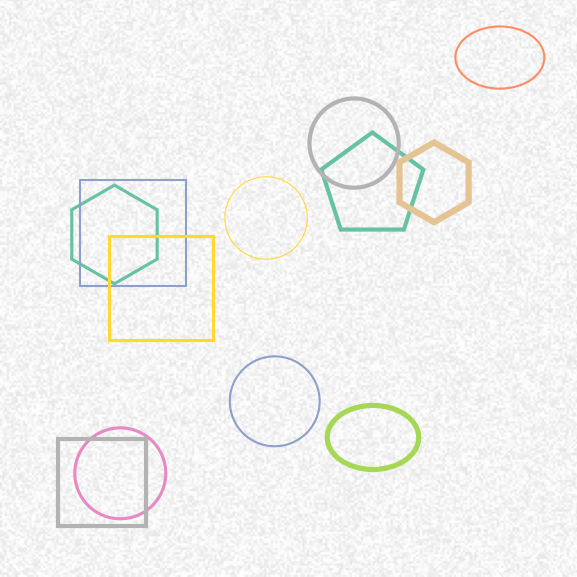[{"shape": "hexagon", "thickness": 1.5, "radius": 0.43, "center": [0.198, 0.593]}, {"shape": "pentagon", "thickness": 2, "radius": 0.46, "center": [0.645, 0.677]}, {"shape": "oval", "thickness": 1, "radius": 0.38, "center": [0.866, 0.899]}, {"shape": "circle", "thickness": 1, "radius": 0.39, "center": [0.476, 0.304]}, {"shape": "square", "thickness": 1, "radius": 0.46, "center": [0.231, 0.595]}, {"shape": "circle", "thickness": 1.5, "radius": 0.39, "center": [0.208, 0.18]}, {"shape": "oval", "thickness": 2.5, "radius": 0.4, "center": [0.646, 0.242]}, {"shape": "square", "thickness": 1.5, "radius": 0.45, "center": [0.279, 0.5]}, {"shape": "circle", "thickness": 0.5, "radius": 0.36, "center": [0.461, 0.622]}, {"shape": "hexagon", "thickness": 3, "radius": 0.35, "center": [0.752, 0.683]}, {"shape": "square", "thickness": 2, "radius": 0.38, "center": [0.177, 0.164]}, {"shape": "circle", "thickness": 2, "radius": 0.39, "center": [0.613, 0.751]}]